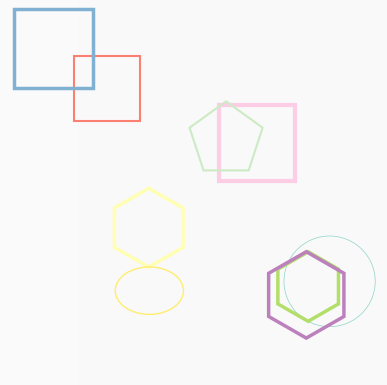[{"shape": "circle", "thickness": 0.5, "radius": 0.59, "center": [0.851, 0.269]}, {"shape": "hexagon", "thickness": 2.5, "radius": 0.51, "center": [0.384, 0.409]}, {"shape": "square", "thickness": 1.5, "radius": 0.42, "center": [0.276, 0.77]}, {"shape": "square", "thickness": 2.5, "radius": 0.51, "center": [0.138, 0.875]}, {"shape": "hexagon", "thickness": 2.5, "radius": 0.45, "center": [0.795, 0.256]}, {"shape": "square", "thickness": 3, "radius": 0.49, "center": [0.663, 0.628]}, {"shape": "hexagon", "thickness": 2.5, "radius": 0.56, "center": [0.79, 0.234]}, {"shape": "pentagon", "thickness": 1.5, "radius": 0.5, "center": [0.583, 0.638]}, {"shape": "oval", "thickness": 1, "radius": 0.44, "center": [0.386, 0.245]}]